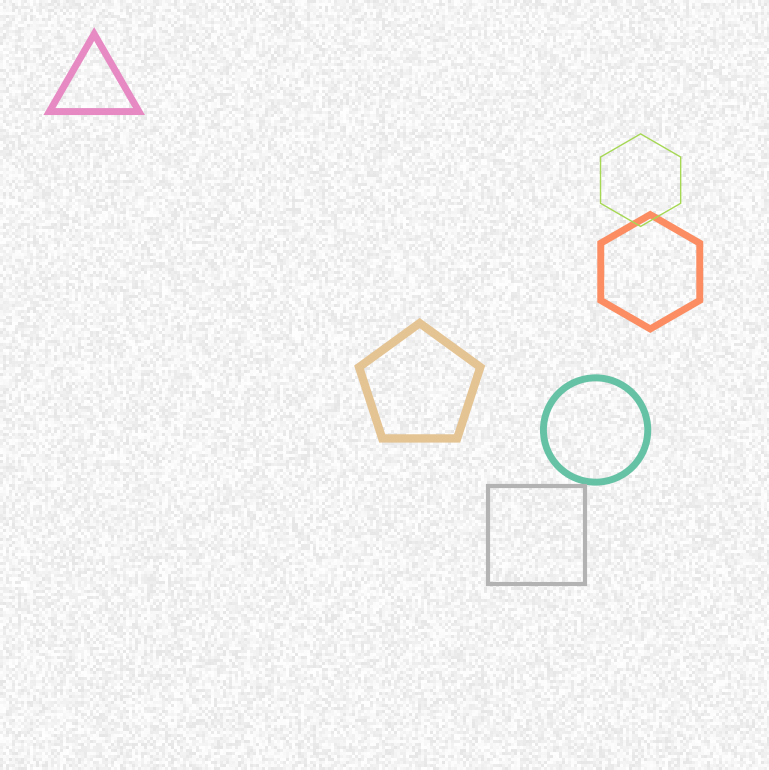[{"shape": "circle", "thickness": 2.5, "radius": 0.34, "center": [0.773, 0.442]}, {"shape": "hexagon", "thickness": 2.5, "radius": 0.37, "center": [0.844, 0.647]}, {"shape": "triangle", "thickness": 2.5, "radius": 0.34, "center": [0.122, 0.889]}, {"shape": "hexagon", "thickness": 0.5, "radius": 0.3, "center": [0.832, 0.766]}, {"shape": "pentagon", "thickness": 3, "radius": 0.41, "center": [0.545, 0.498]}, {"shape": "square", "thickness": 1.5, "radius": 0.32, "center": [0.697, 0.305]}]